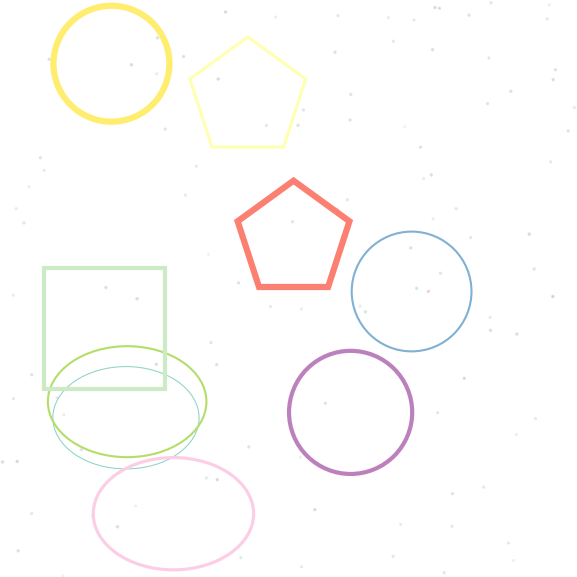[{"shape": "oval", "thickness": 0.5, "radius": 0.63, "center": [0.218, 0.276]}, {"shape": "pentagon", "thickness": 1.5, "radius": 0.53, "center": [0.429, 0.83]}, {"shape": "pentagon", "thickness": 3, "radius": 0.51, "center": [0.508, 0.584]}, {"shape": "circle", "thickness": 1, "radius": 0.52, "center": [0.713, 0.494]}, {"shape": "oval", "thickness": 1, "radius": 0.69, "center": [0.22, 0.304]}, {"shape": "oval", "thickness": 1.5, "radius": 0.69, "center": [0.3, 0.11]}, {"shape": "circle", "thickness": 2, "radius": 0.53, "center": [0.607, 0.285]}, {"shape": "square", "thickness": 2, "radius": 0.52, "center": [0.181, 0.431]}, {"shape": "circle", "thickness": 3, "radius": 0.5, "center": [0.193, 0.889]}]